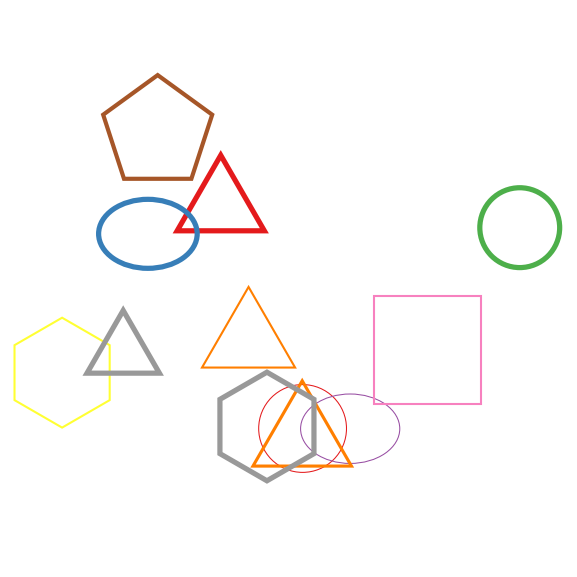[{"shape": "circle", "thickness": 0.5, "radius": 0.38, "center": [0.524, 0.257]}, {"shape": "triangle", "thickness": 2.5, "radius": 0.44, "center": [0.382, 0.643]}, {"shape": "oval", "thickness": 2.5, "radius": 0.43, "center": [0.256, 0.594]}, {"shape": "circle", "thickness": 2.5, "radius": 0.35, "center": [0.9, 0.605]}, {"shape": "oval", "thickness": 0.5, "radius": 0.43, "center": [0.606, 0.257]}, {"shape": "triangle", "thickness": 1, "radius": 0.47, "center": [0.43, 0.409]}, {"shape": "triangle", "thickness": 1.5, "radius": 0.49, "center": [0.523, 0.241]}, {"shape": "hexagon", "thickness": 1, "radius": 0.48, "center": [0.108, 0.354]}, {"shape": "pentagon", "thickness": 2, "radius": 0.5, "center": [0.273, 0.77]}, {"shape": "square", "thickness": 1, "radius": 0.47, "center": [0.74, 0.393]}, {"shape": "hexagon", "thickness": 2.5, "radius": 0.47, "center": [0.462, 0.261]}, {"shape": "triangle", "thickness": 2.5, "radius": 0.36, "center": [0.213, 0.389]}]